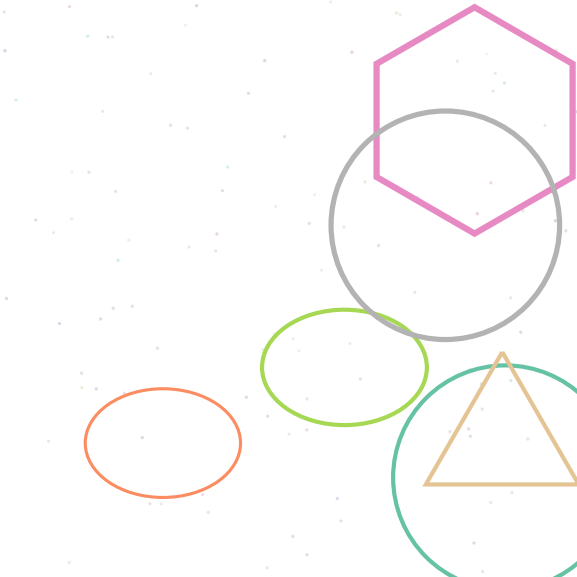[{"shape": "circle", "thickness": 2, "radius": 0.97, "center": [0.875, 0.172]}, {"shape": "oval", "thickness": 1.5, "radius": 0.67, "center": [0.282, 0.232]}, {"shape": "hexagon", "thickness": 3, "radius": 0.98, "center": [0.822, 0.791]}, {"shape": "oval", "thickness": 2, "radius": 0.71, "center": [0.596, 0.363]}, {"shape": "triangle", "thickness": 2, "radius": 0.76, "center": [0.87, 0.237]}, {"shape": "circle", "thickness": 2.5, "radius": 0.99, "center": [0.771, 0.609]}]